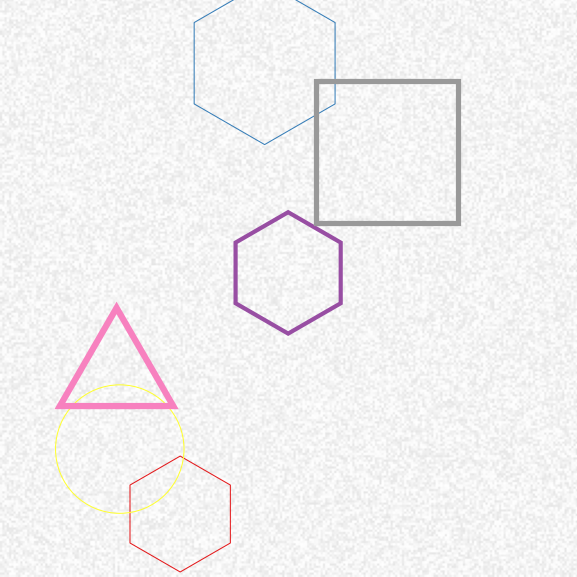[{"shape": "hexagon", "thickness": 0.5, "radius": 0.5, "center": [0.312, 0.109]}, {"shape": "hexagon", "thickness": 0.5, "radius": 0.7, "center": [0.458, 0.89]}, {"shape": "hexagon", "thickness": 2, "radius": 0.53, "center": [0.499, 0.527]}, {"shape": "circle", "thickness": 0.5, "radius": 0.56, "center": [0.207, 0.222]}, {"shape": "triangle", "thickness": 3, "radius": 0.57, "center": [0.202, 0.353]}, {"shape": "square", "thickness": 2.5, "radius": 0.61, "center": [0.67, 0.736]}]